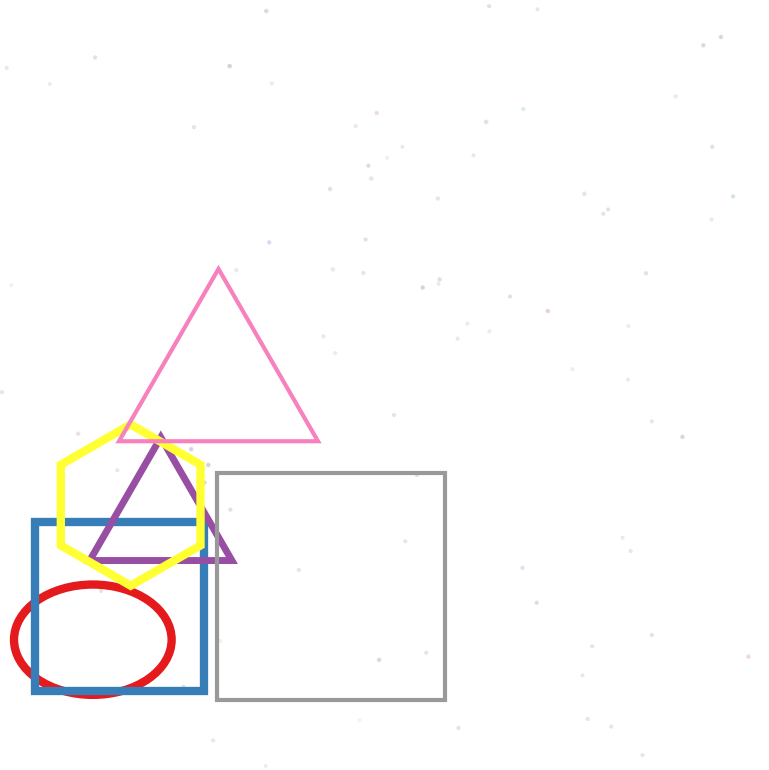[{"shape": "oval", "thickness": 3, "radius": 0.51, "center": [0.121, 0.169]}, {"shape": "square", "thickness": 3, "radius": 0.55, "center": [0.155, 0.213]}, {"shape": "triangle", "thickness": 2.5, "radius": 0.53, "center": [0.209, 0.325]}, {"shape": "hexagon", "thickness": 3, "radius": 0.52, "center": [0.17, 0.344]}, {"shape": "triangle", "thickness": 1.5, "radius": 0.75, "center": [0.284, 0.502]}, {"shape": "square", "thickness": 1.5, "radius": 0.74, "center": [0.43, 0.239]}]